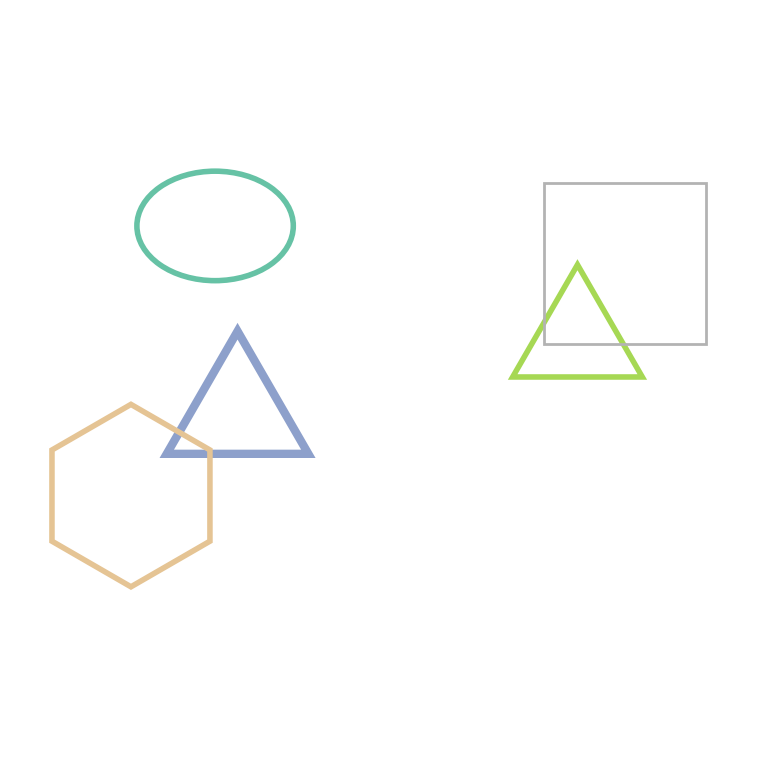[{"shape": "oval", "thickness": 2, "radius": 0.51, "center": [0.279, 0.707]}, {"shape": "triangle", "thickness": 3, "radius": 0.53, "center": [0.309, 0.464]}, {"shape": "triangle", "thickness": 2, "radius": 0.49, "center": [0.75, 0.559]}, {"shape": "hexagon", "thickness": 2, "radius": 0.59, "center": [0.17, 0.356]}, {"shape": "square", "thickness": 1, "radius": 0.52, "center": [0.812, 0.658]}]